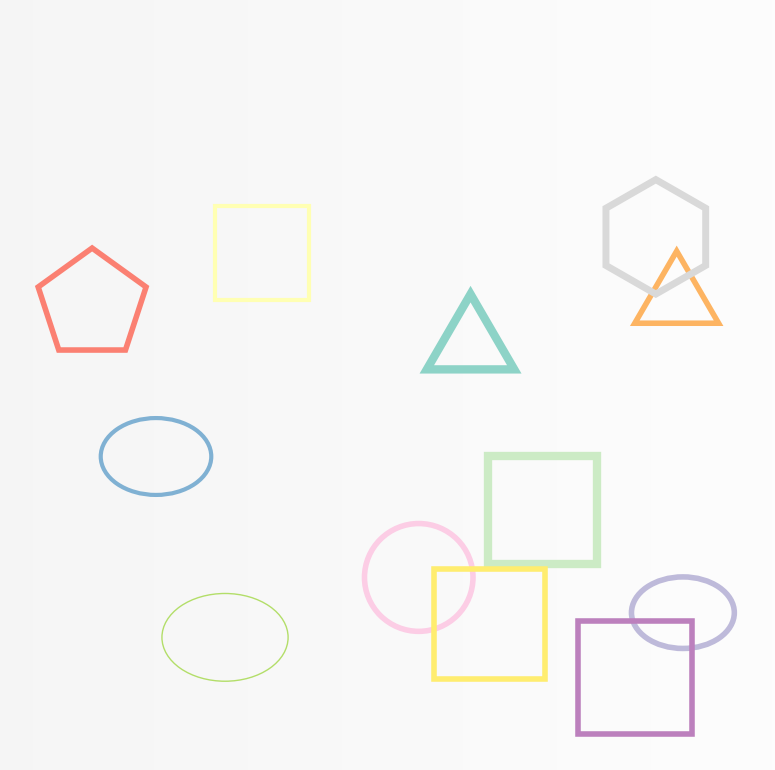[{"shape": "triangle", "thickness": 3, "radius": 0.33, "center": [0.607, 0.553]}, {"shape": "square", "thickness": 1.5, "radius": 0.3, "center": [0.338, 0.671]}, {"shape": "oval", "thickness": 2, "radius": 0.33, "center": [0.881, 0.204]}, {"shape": "pentagon", "thickness": 2, "radius": 0.37, "center": [0.119, 0.605]}, {"shape": "oval", "thickness": 1.5, "radius": 0.36, "center": [0.201, 0.407]}, {"shape": "triangle", "thickness": 2, "radius": 0.31, "center": [0.873, 0.611]}, {"shape": "oval", "thickness": 0.5, "radius": 0.41, "center": [0.29, 0.172]}, {"shape": "circle", "thickness": 2, "radius": 0.35, "center": [0.54, 0.25]}, {"shape": "hexagon", "thickness": 2.5, "radius": 0.37, "center": [0.846, 0.692]}, {"shape": "square", "thickness": 2, "radius": 0.37, "center": [0.819, 0.12]}, {"shape": "square", "thickness": 3, "radius": 0.35, "center": [0.7, 0.337]}, {"shape": "square", "thickness": 2, "radius": 0.36, "center": [0.632, 0.189]}]